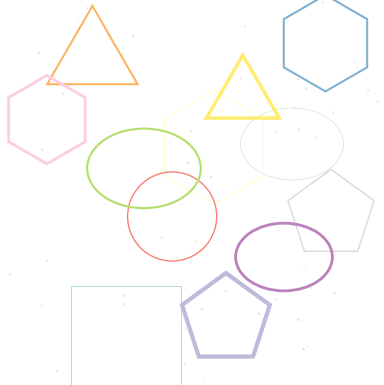[{"shape": "square", "thickness": 0.5, "radius": 0.71, "center": [0.328, 0.114]}, {"shape": "hexagon", "thickness": 0.5, "radius": 0.74, "center": [0.556, 0.617]}, {"shape": "pentagon", "thickness": 3, "radius": 0.6, "center": [0.587, 0.171]}, {"shape": "circle", "thickness": 1, "radius": 0.58, "center": [0.447, 0.438]}, {"shape": "hexagon", "thickness": 1.5, "radius": 0.63, "center": [0.845, 0.888]}, {"shape": "triangle", "thickness": 1.5, "radius": 0.68, "center": [0.24, 0.849]}, {"shape": "oval", "thickness": 1.5, "radius": 0.74, "center": [0.374, 0.563]}, {"shape": "hexagon", "thickness": 2, "radius": 0.57, "center": [0.122, 0.689]}, {"shape": "pentagon", "thickness": 1, "radius": 0.59, "center": [0.86, 0.442]}, {"shape": "oval", "thickness": 2, "radius": 0.63, "center": [0.738, 0.332]}, {"shape": "oval", "thickness": 0.5, "radius": 0.67, "center": [0.759, 0.626]}, {"shape": "triangle", "thickness": 2.5, "radius": 0.55, "center": [0.631, 0.748]}]